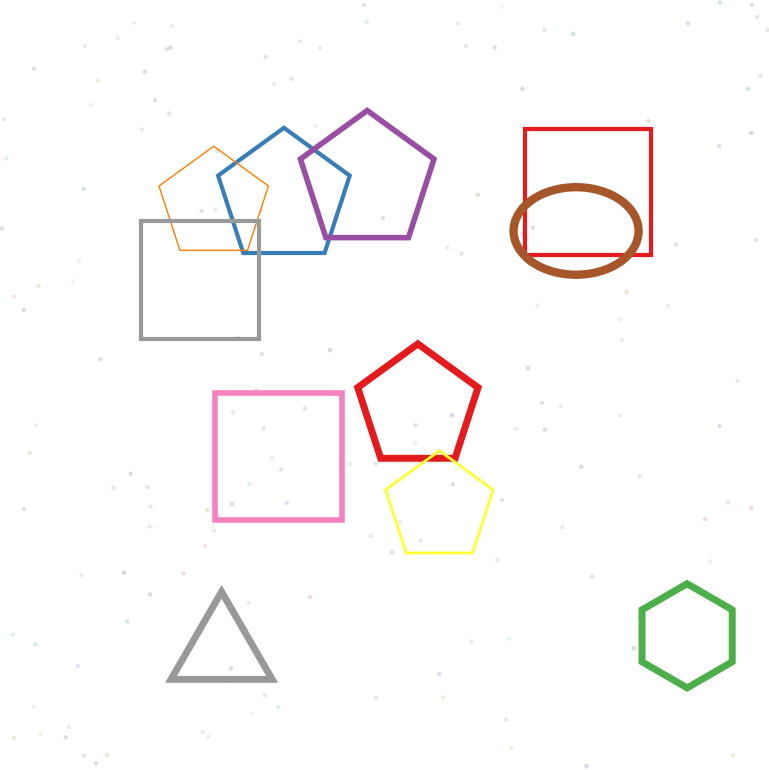[{"shape": "pentagon", "thickness": 2.5, "radius": 0.41, "center": [0.543, 0.471]}, {"shape": "square", "thickness": 1.5, "radius": 0.41, "center": [0.764, 0.75]}, {"shape": "pentagon", "thickness": 1.5, "radius": 0.45, "center": [0.369, 0.744]}, {"shape": "hexagon", "thickness": 2.5, "radius": 0.34, "center": [0.892, 0.174]}, {"shape": "pentagon", "thickness": 2, "radius": 0.46, "center": [0.477, 0.765]}, {"shape": "pentagon", "thickness": 0.5, "radius": 0.37, "center": [0.278, 0.735]}, {"shape": "pentagon", "thickness": 1, "radius": 0.37, "center": [0.571, 0.341]}, {"shape": "oval", "thickness": 3, "radius": 0.41, "center": [0.748, 0.7]}, {"shape": "square", "thickness": 2, "radius": 0.41, "center": [0.362, 0.407]}, {"shape": "triangle", "thickness": 2.5, "radius": 0.38, "center": [0.288, 0.156]}, {"shape": "square", "thickness": 1.5, "radius": 0.38, "center": [0.26, 0.636]}]